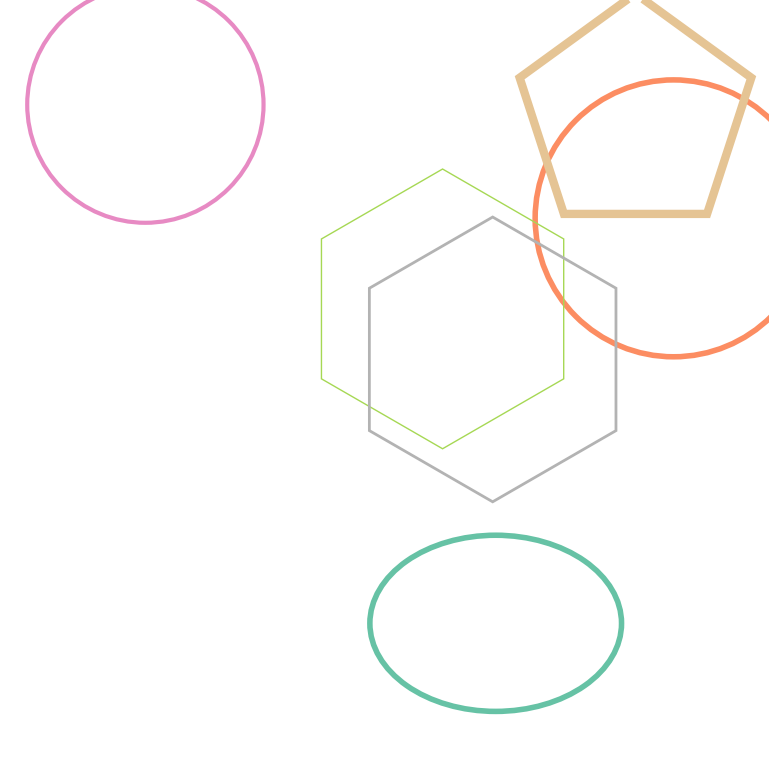[{"shape": "oval", "thickness": 2, "radius": 0.82, "center": [0.644, 0.19]}, {"shape": "circle", "thickness": 2, "radius": 0.9, "center": [0.875, 0.716]}, {"shape": "circle", "thickness": 1.5, "radius": 0.77, "center": [0.189, 0.864]}, {"shape": "hexagon", "thickness": 0.5, "radius": 0.91, "center": [0.575, 0.599]}, {"shape": "pentagon", "thickness": 3, "radius": 0.79, "center": [0.825, 0.85]}, {"shape": "hexagon", "thickness": 1, "radius": 0.92, "center": [0.64, 0.533]}]